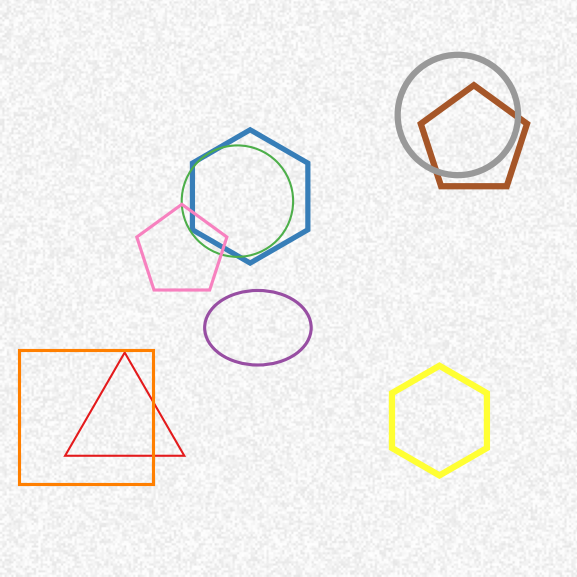[{"shape": "triangle", "thickness": 1, "radius": 0.6, "center": [0.216, 0.27]}, {"shape": "hexagon", "thickness": 2.5, "radius": 0.58, "center": [0.433, 0.659]}, {"shape": "circle", "thickness": 1, "radius": 0.48, "center": [0.411, 0.651]}, {"shape": "oval", "thickness": 1.5, "radius": 0.46, "center": [0.447, 0.432]}, {"shape": "square", "thickness": 1.5, "radius": 0.58, "center": [0.149, 0.277]}, {"shape": "hexagon", "thickness": 3, "radius": 0.47, "center": [0.761, 0.271]}, {"shape": "pentagon", "thickness": 3, "radius": 0.48, "center": [0.821, 0.755]}, {"shape": "pentagon", "thickness": 1.5, "radius": 0.41, "center": [0.315, 0.563]}, {"shape": "circle", "thickness": 3, "radius": 0.52, "center": [0.793, 0.8]}]